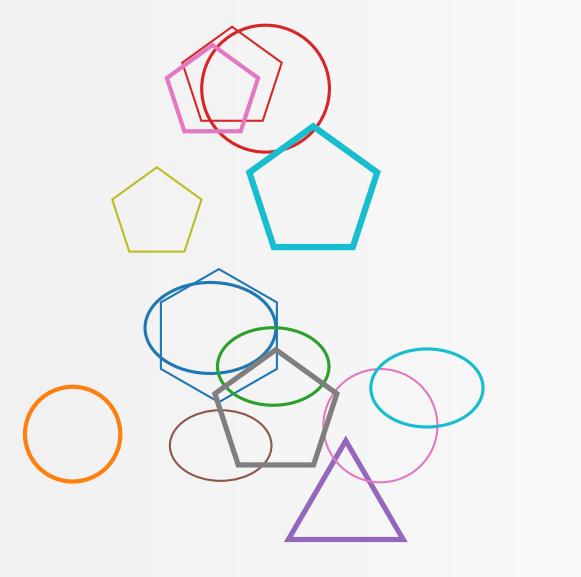[{"shape": "oval", "thickness": 1.5, "radius": 0.56, "center": [0.362, 0.431]}, {"shape": "hexagon", "thickness": 1, "radius": 0.58, "center": [0.377, 0.418]}, {"shape": "circle", "thickness": 2, "radius": 0.41, "center": [0.125, 0.247]}, {"shape": "oval", "thickness": 1.5, "radius": 0.48, "center": [0.47, 0.365]}, {"shape": "circle", "thickness": 1.5, "radius": 0.55, "center": [0.457, 0.846]}, {"shape": "pentagon", "thickness": 1, "radius": 0.45, "center": [0.399, 0.863]}, {"shape": "triangle", "thickness": 2.5, "radius": 0.57, "center": [0.595, 0.122]}, {"shape": "oval", "thickness": 1, "radius": 0.44, "center": [0.38, 0.228]}, {"shape": "circle", "thickness": 1, "radius": 0.49, "center": [0.654, 0.262]}, {"shape": "pentagon", "thickness": 2, "radius": 0.41, "center": [0.366, 0.839]}, {"shape": "pentagon", "thickness": 2.5, "radius": 0.55, "center": [0.475, 0.283]}, {"shape": "pentagon", "thickness": 1, "radius": 0.4, "center": [0.27, 0.629]}, {"shape": "pentagon", "thickness": 3, "radius": 0.58, "center": [0.539, 0.665]}, {"shape": "oval", "thickness": 1.5, "radius": 0.48, "center": [0.734, 0.327]}]